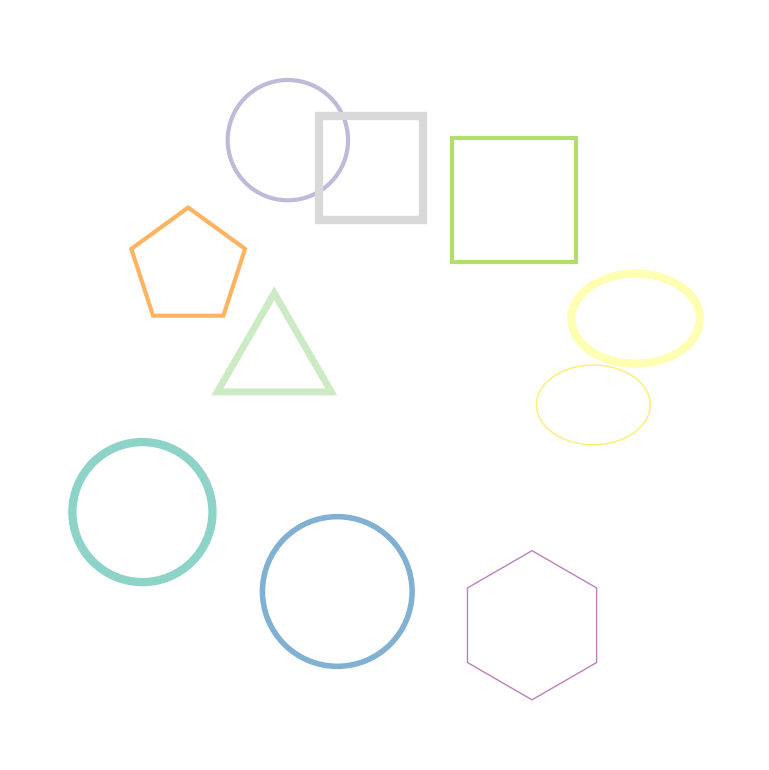[{"shape": "circle", "thickness": 3, "radius": 0.45, "center": [0.185, 0.335]}, {"shape": "oval", "thickness": 3, "radius": 0.42, "center": [0.825, 0.586]}, {"shape": "circle", "thickness": 1.5, "radius": 0.39, "center": [0.374, 0.818]}, {"shape": "circle", "thickness": 2, "radius": 0.49, "center": [0.438, 0.232]}, {"shape": "pentagon", "thickness": 1.5, "radius": 0.39, "center": [0.244, 0.653]}, {"shape": "square", "thickness": 1.5, "radius": 0.4, "center": [0.667, 0.741]}, {"shape": "square", "thickness": 3, "radius": 0.34, "center": [0.482, 0.782]}, {"shape": "hexagon", "thickness": 0.5, "radius": 0.48, "center": [0.691, 0.188]}, {"shape": "triangle", "thickness": 2.5, "radius": 0.43, "center": [0.356, 0.534]}, {"shape": "oval", "thickness": 0.5, "radius": 0.37, "center": [0.771, 0.474]}]